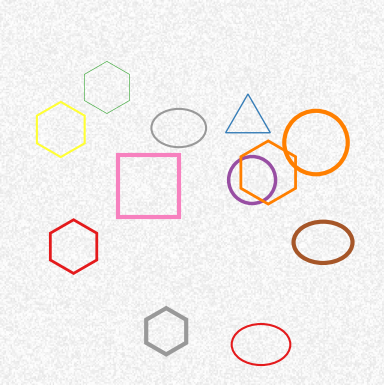[{"shape": "oval", "thickness": 1.5, "radius": 0.38, "center": [0.678, 0.105]}, {"shape": "hexagon", "thickness": 2, "radius": 0.35, "center": [0.191, 0.36]}, {"shape": "triangle", "thickness": 1, "radius": 0.34, "center": [0.644, 0.689]}, {"shape": "hexagon", "thickness": 0.5, "radius": 0.34, "center": [0.278, 0.773]}, {"shape": "circle", "thickness": 2.5, "radius": 0.3, "center": [0.655, 0.532]}, {"shape": "circle", "thickness": 3, "radius": 0.41, "center": [0.821, 0.63]}, {"shape": "hexagon", "thickness": 2, "radius": 0.41, "center": [0.697, 0.552]}, {"shape": "hexagon", "thickness": 1.5, "radius": 0.36, "center": [0.158, 0.664]}, {"shape": "oval", "thickness": 3, "radius": 0.38, "center": [0.839, 0.371]}, {"shape": "square", "thickness": 3, "radius": 0.4, "center": [0.386, 0.516]}, {"shape": "hexagon", "thickness": 3, "radius": 0.3, "center": [0.432, 0.14]}, {"shape": "oval", "thickness": 1.5, "radius": 0.36, "center": [0.464, 0.667]}]